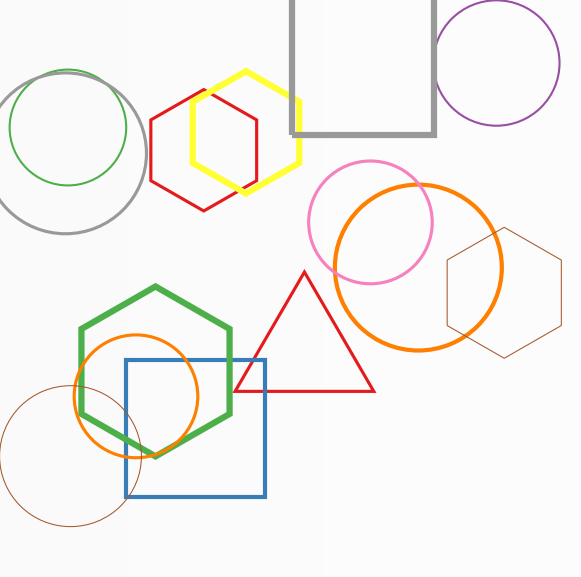[{"shape": "hexagon", "thickness": 1.5, "radius": 0.53, "center": [0.351, 0.739]}, {"shape": "triangle", "thickness": 1.5, "radius": 0.69, "center": [0.524, 0.39]}, {"shape": "square", "thickness": 2, "radius": 0.6, "center": [0.337, 0.257]}, {"shape": "hexagon", "thickness": 3, "radius": 0.74, "center": [0.268, 0.356]}, {"shape": "circle", "thickness": 1, "radius": 0.5, "center": [0.117, 0.778]}, {"shape": "circle", "thickness": 1, "radius": 0.54, "center": [0.854, 0.89]}, {"shape": "circle", "thickness": 1.5, "radius": 0.53, "center": [0.234, 0.313]}, {"shape": "circle", "thickness": 2, "radius": 0.72, "center": [0.72, 0.536]}, {"shape": "hexagon", "thickness": 3, "radius": 0.53, "center": [0.423, 0.77]}, {"shape": "circle", "thickness": 0.5, "radius": 0.61, "center": [0.121, 0.209]}, {"shape": "hexagon", "thickness": 0.5, "radius": 0.57, "center": [0.868, 0.492]}, {"shape": "circle", "thickness": 1.5, "radius": 0.53, "center": [0.637, 0.614]}, {"shape": "circle", "thickness": 1.5, "radius": 0.7, "center": [0.113, 0.734]}, {"shape": "square", "thickness": 3, "radius": 0.61, "center": [0.624, 0.887]}]